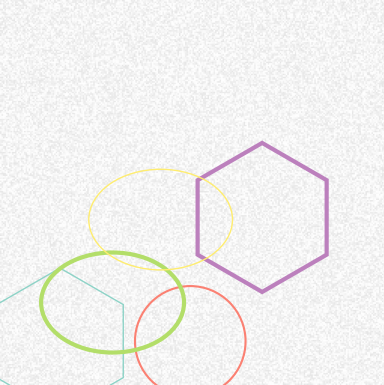[{"shape": "hexagon", "thickness": 1, "radius": 0.95, "center": [0.156, 0.114]}, {"shape": "circle", "thickness": 1.5, "radius": 0.72, "center": [0.494, 0.113]}, {"shape": "oval", "thickness": 3, "radius": 0.93, "center": [0.292, 0.214]}, {"shape": "hexagon", "thickness": 3, "radius": 0.97, "center": [0.681, 0.435]}, {"shape": "oval", "thickness": 1, "radius": 0.93, "center": [0.417, 0.43]}]